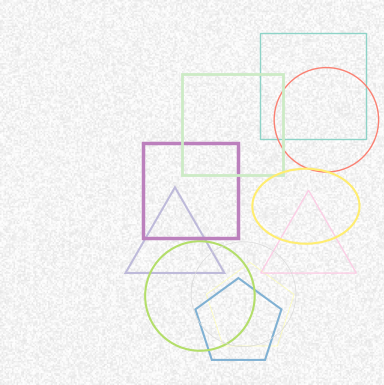[{"shape": "square", "thickness": 1, "radius": 0.69, "center": [0.813, 0.777]}, {"shape": "pentagon", "thickness": 0.5, "radius": 0.6, "center": [0.65, 0.198]}, {"shape": "triangle", "thickness": 1.5, "radius": 0.74, "center": [0.454, 0.365]}, {"shape": "circle", "thickness": 1, "radius": 0.68, "center": [0.848, 0.689]}, {"shape": "pentagon", "thickness": 1.5, "radius": 0.59, "center": [0.619, 0.16]}, {"shape": "circle", "thickness": 1.5, "radius": 0.71, "center": [0.519, 0.231]}, {"shape": "triangle", "thickness": 1, "radius": 0.72, "center": [0.801, 0.362]}, {"shape": "circle", "thickness": 0.5, "radius": 0.68, "center": [0.633, 0.236]}, {"shape": "square", "thickness": 2.5, "radius": 0.62, "center": [0.495, 0.505]}, {"shape": "square", "thickness": 2, "radius": 0.66, "center": [0.604, 0.677]}, {"shape": "oval", "thickness": 1.5, "radius": 0.7, "center": [0.795, 0.464]}]